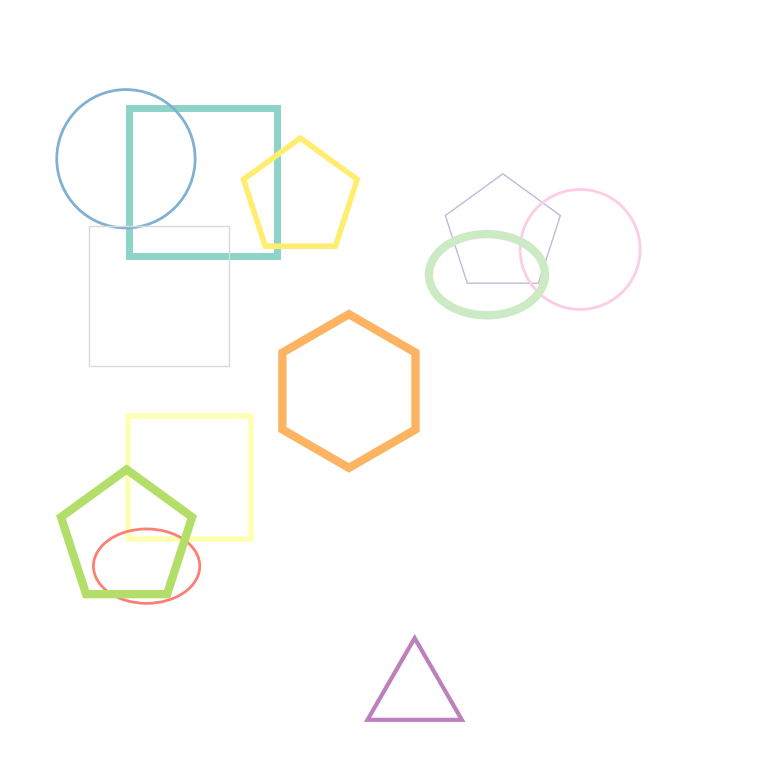[{"shape": "square", "thickness": 2.5, "radius": 0.48, "center": [0.263, 0.764]}, {"shape": "square", "thickness": 2, "radius": 0.4, "center": [0.246, 0.38]}, {"shape": "pentagon", "thickness": 0.5, "radius": 0.39, "center": [0.653, 0.696]}, {"shape": "oval", "thickness": 1, "radius": 0.35, "center": [0.19, 0.265]}, {"shape": "circle", "thickness": 1, "radius": 0.45, "center": [0.164, 0.794]}, {"shape": "hexagon", "thickness": 3, "radius": 0.5, "center": [0.453, 0.492]}, {"shape": "pentagon", "thickness": 3, "radius": 0.45, "center": [0.164, 0.301]}, {"shape": "circle", "thickness": 1, "radius": 0.39, "center": [0.753, 0.676]}, {"shape": "square", "thickness": 0.5, "radius": 0.45, "center": [0.207, 0.616]}, {"shape": "triangle", "thickness": 1.5, "radius": 0.35, "center": [0.539, 0.101]}, {"shape": "oval", "thickness": 3, "radius": 0.38, "center": [0.632, 0.643]}, {"shape": "pentagon", "thickness": 2, "radius": 0.39, "center": [0.39, 0.743]}]